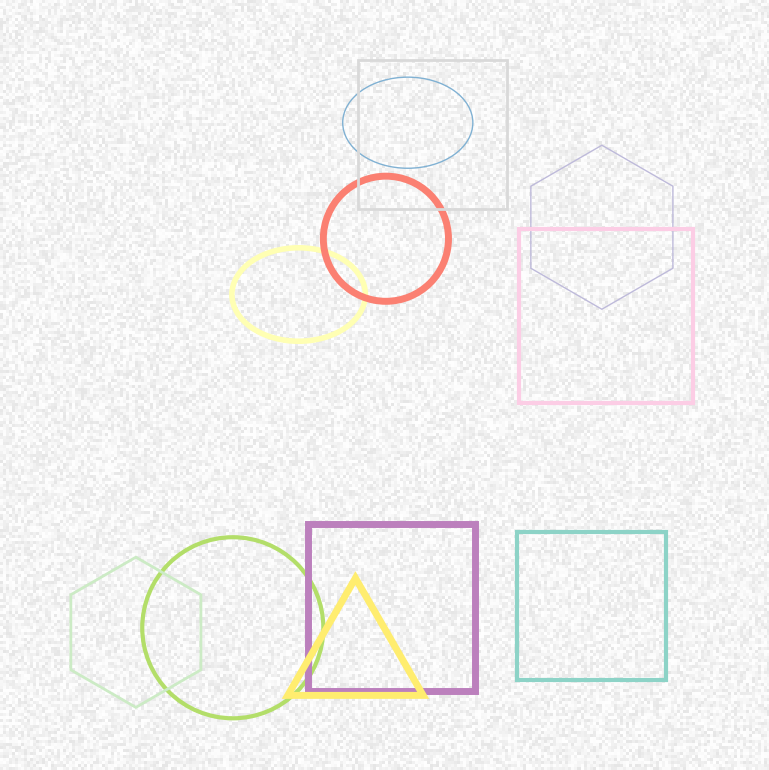[{"shape": "square", "thickness": 1.5, "radius": 0.48, "center": [0.768, 0.213]}, {"shape": "oval", "thickness": 2, "radius": 0.43, "center": [0.388, 0.618]}, {"shape": "hexagon", "thickness": 0.5, "radius": 0.53, "center": [0.782, 0.705]}, {"shape": "circle", "thickness": 2.5, "radius": 0.41, "center": [0.501, 0.69]}, {"shape": "oval", "thickness": 0.5, "radius": 0.42, "center": [0.53, 0.841]}, {"shape": "circle", "thickness": 1.5, "radius": 0.59, "center": [0.302, 0.185]}, {"shape": "square", "thickness": 1.5, "radius": 0.56, "center": [0.787, 0.59]}, {"shape": "square", "thickness": 1, "radius": 0.48, "center": [0.561, 0.825]}, {"shape": "square", "thickness": 2.5, "radius": 0.54, "center": [0.508, 0.211]}, {"shape": "hexagon", "thickness": 1, "radius": 0.49, "center": [0.176, 0.179]}, {"shape": "triangle", "thickness": 2.5, "radius": 0.51, "center": [0.462, 0.148]}]